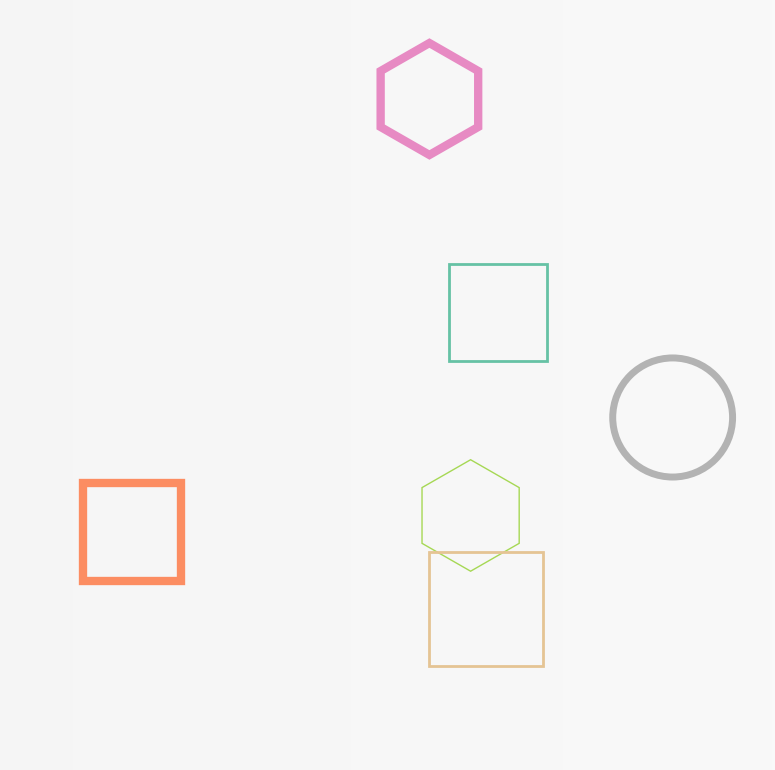[{"shape": "square", "thickness": 1, "radius": 0.32, "center": [0.642, 0.594]}, {"shape": "square", "thickness": 3, "radius": 0.32, "center": [0.17, 0.309]}, {"shape": "hexagon", "thickness": 3, "radius": 0.36, "center": [0.554, 0.871]}, {"shape": "hexagon", "thickness": 0.5, "radius": 0.36, "center": [0.607, 0.331]}, {"shape": "square", "thickness": 1, "radius": 0.37, "center": [0.627, 0.209]}, {"shape": "circle", "thickness": 2.5, "radius": 0.39, "center": [0.868, 0.458]}]